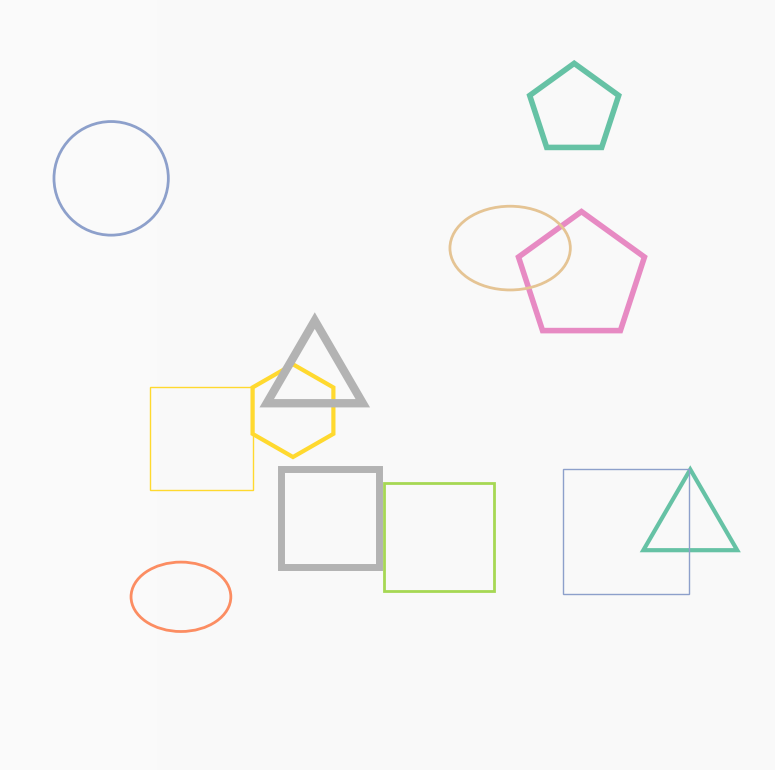[{"shape": "triangle", "thickness": 1.5, "radius": 0.35, "center": [0.891, 0.32]}, {"shape": "pentagon", "thickness": 2, "radius": 0.3, "center": [0.741, 0.857]}, {"shape": "oval", "thickness": 1, "radius": 0.32, "center": [0.233, 0.225]}, {"shape": "square", "thickness": 0.5, "radius": 0.41, "center": [0.808, 0.31]}, {"shape": "circle", "thickness": 1, "radius": 0.37, "center": [0.143, 0.768]}, {"shape": "pentagon", "thickness": 2, "radius": 0.43, "center": [0.75, 0.64]}, {"shape": "square", "thickness": 1, "radius": 0.35, "center": [0.567, 0.303]}, {"shape": "hexagon", "thickness": 1.5, "radius": 0.3, "center": [0.378, 0.467]}, {"shape": "square", "thickness": 0.5, "radius": 0.33, "center": [0.26, 0.431]}, {"shape": "oval", "thickness": 1, "radius": 0.39, "center": [0.658, 0.678]}, {"shape": "square", "thickness": 2.5, "radius": 0.32, "center": [0.426, 0.328]}, {"shape": "triangle", "thickness": 3, "radius": 0.36, "center": [0.406, 0.512]}]